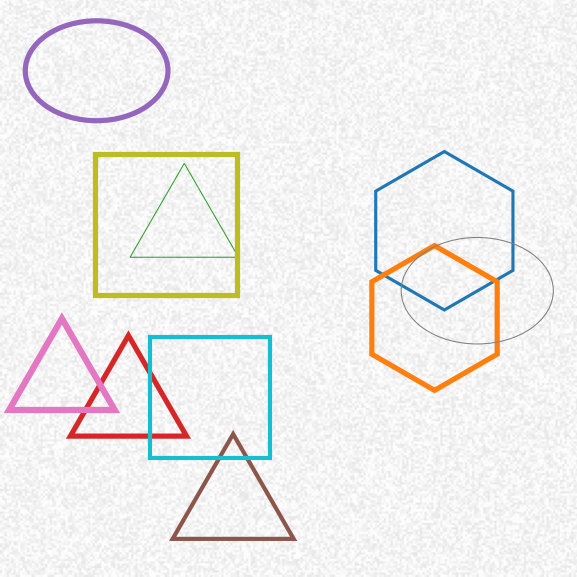[{"shape": "hexagon", "thickness": 1.5, "radius": 0.69, "center": [0.769, 0.6]}, {"shape": "hexagon", "thickness": 2.5, "radius": 0.63, "center": [0.752, 0.449]}, {"shape": "triangle", "thickness": 0.5, "radius": 0.54, "center": [0.319, 0.608]}, {"shape": "triangle", "thickness": 2.5, "radius": 0.58, "center": [0.222, 0.302]}, {"shape": "oval", "thickness": 2.5, "radius": 0.62, "center": [0.167, 0.877]}, {"shape": "triangle", "thickness": 2, "radius": 0.61, "center": [0.404, 0.127]}, {"shape": "triangle", "thickness": 3, "radius": 0.53, "center": [0.107, 0.342]}, {"shape": "oval", "thickness": 0.5, "radius": 0.66, "center": [0.826, 0.496]}, {"shape": "square", "thickness": 2.5, "radius": 0.61, "center": [0.287, 0.61]}, {"shape": "square", "thickness": 2, "radius": 0.52, "center": [0.364, 0.311]}]